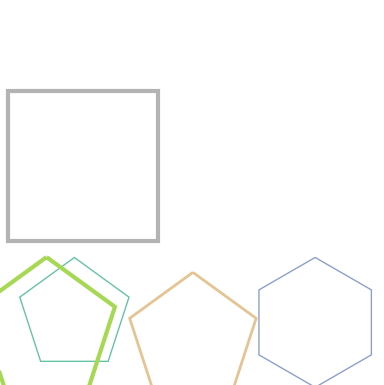[{"shape": "pentagon", "thickness": 1, "radius": 0.75, "center": [0.193, 0.182]}, {"shape": "hexagon", "thickness": 1, "radius": 0.84, "center": [0.819, 0.163]}, {"shape": "pentagon", "thickness": 3, "radius": 0.93, "center": [0.121, 0.145]}, {"shape": "pentagon", "thickness": 2, "radius": 0.86, "center": [0.501, 0.12]}, {"shape": "square", "thickness": 3, "radius": 0.98, "center": [0.216, 0.569]}]